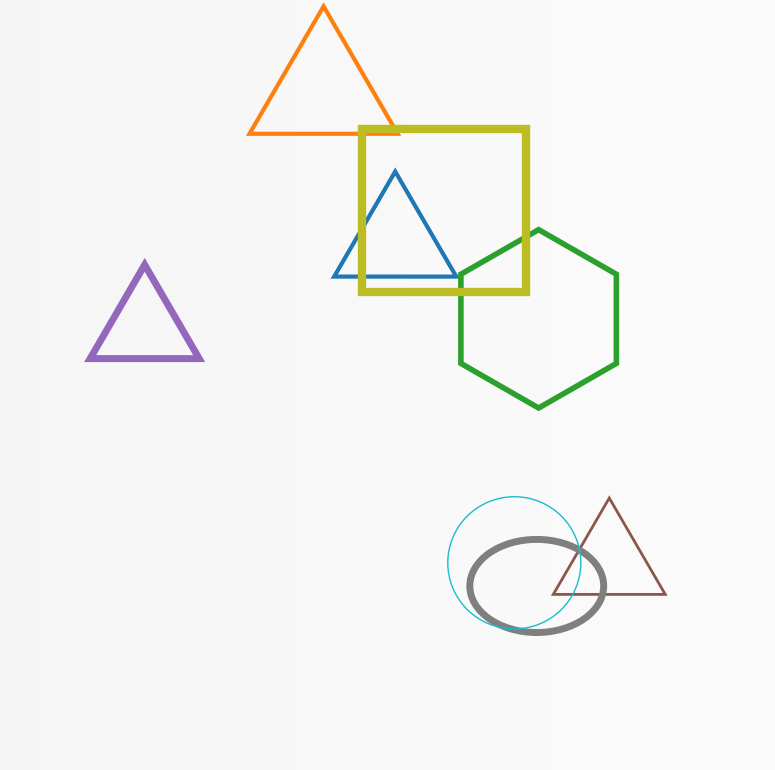[{"shape": "triangle", "thickness": 1.5, "radius": 0.45, "center": [0.51, 0.686]}, {"shape": "triangle", "thickness": 1.5, "radius": 0.55, "center": [0.418, 0.881]}, {"shape": "hexagon", "thickness": 2, "radius": 0.58, "center": [0.695, 0.586]}, {"shape": "triangle", "thickness": 2.5, "radius": 0.41, "center": [0.187, 0.575]}, {"shape": "triangle", "thickness": 1, "radius": 0.42, "center": [0.786, 0.27]}, {"shape": "oval", "thickness": 2.5, "radius": 0.43, "center": [0.693, 0.239]}, {"shape": "square", "thickness": 3, "radius": 0.53, "center": [0.573, 0.726]}, {"shape": "circle", "thickness": 0.5, "radius": 0.43, "center": [0.664, 0.269]}]